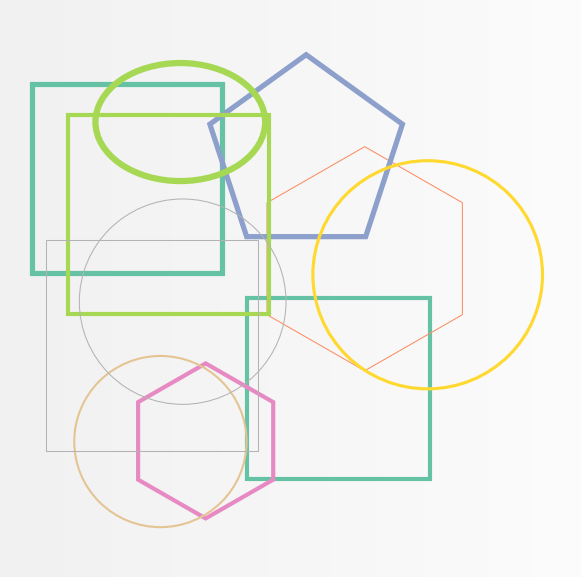[{"shape": "square", "thickness": 2.5, "radius": 0.82, "center": [0.219, 0.69]}, {"shape": "square", "thickness": 2, "radius": 0.79, "center": [0.583, 0.327]}, {"shape": "hexagon", "thickness": 0.5, "radius": 0.97, "center": [0.627, 0.551]}, {"shape": "pentagon", "thickness": 2.5, "radius": 0.87, "center": [0.527, 0.73]}, {"shape": "hexagon", "thickness": 2, "radius": 0.67, "center": [0.354, 0.236]}, {"shape": "square", "thickness": 2, "radius": 0.86, "center": [0.289, 0.628]}, {"shape": "oval", "thickness": 3, "radius": 0.73, "center": [0.31, 0.788]}, {"shape": "circle", "thickness": 1.5, "radius": 0.99, "center": [0.736, 0.523]}, {"shape": "circle", "thickness": 1, "radius": 0.74, "center": [0.276, 0.235]}, {"shape": "square", "thickness": 0.5, "radius": 0.91, "center": [0.262, 0.401]}, {"shape": "circle", "thickness": 0.5, "radius": 0.89, "center": [0.314, 0.477]}]